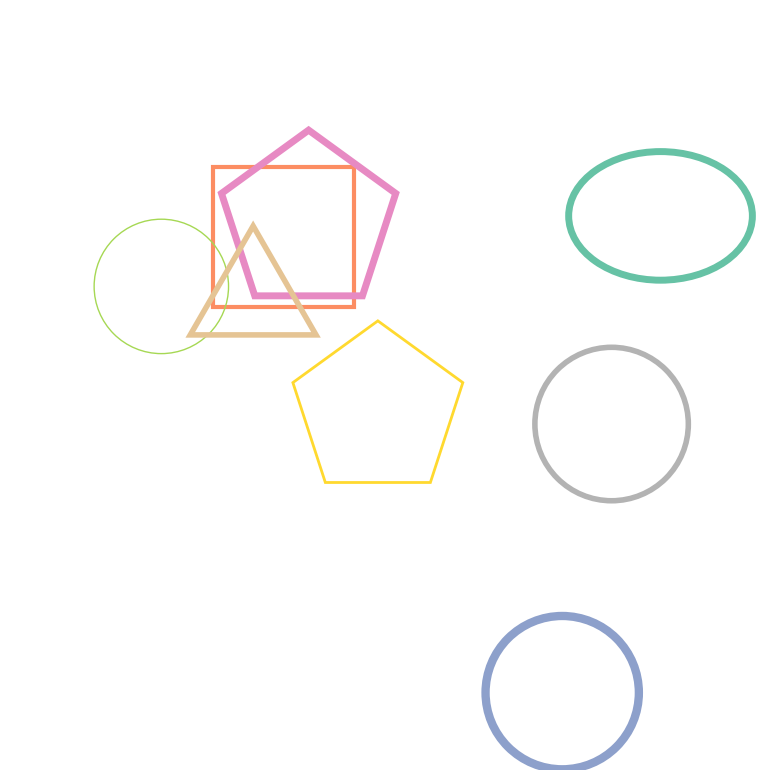[{"shape": "oval", "thickness": 2.5, "radius": 0.6, "center": [0.858, 0.72]}, {"shape": "square", "thickness": 1.5, "radius": 0.46, "center": [0.368, 0.692]}, {"shape": "circle", "thickness": 3, "radius": 0.5, "center": [0.73, 0.1]}, {"shape": "pentagon", "thickness": 2.5, "radius": 0.59, "center": [0.401, 0.712]}, {"shape": "circle", "thickness": 0.5, "radius": 0.44, "center": [0.21, 0.628]}, {"shape": "pentagon", "thickness": 1, "radius": 0.58, "center": [0.491, 0.467]}, {"shape": "triangle", "thickness": 2, "radius": 0.47, "center": [0.329, 0.612]}, {"shape": "circle", "thickness": 2, "radius": 0.5, "center": [0.794, 0.449]}]